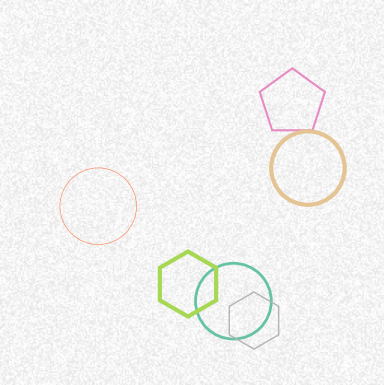[{"shape": "circle", "thickness": 2, "radius": 0.49, "center": [0.606, 0.218]}, {"shape": "circle", "thickness": 0.5, "radius": 0.5, "center": [0.255, 0.464]}, {"shape": "pentagon", "thickness": 1.5, "radius": 0.45, "center": [0.759, 0.734]}, {"shape": "hexagon", "thickness": 3, "radius": 0.42, "center": [0.488, 0.262]}, {"shape": "circle", "thickness": 3, "radius": 0.48, "center": [0.8, 0.563]}, {"shape": "hexagon", "thickness": 1, "radius": 0.37, "center": [0.66, 0.167]}]